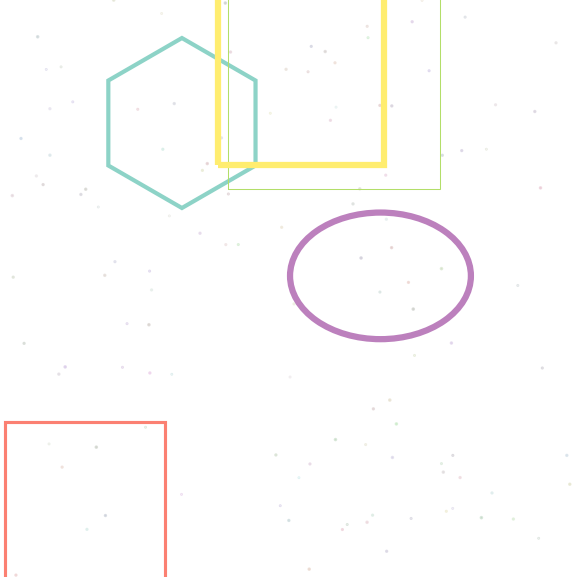[{"shape": "hexagon", "thickness": 2, "radius": 0.74, "center": [0.315, 0.786]}, {"shape": "square", "thickness": 1.5, "radius": 0.69, "center": [0.148, 0.129]}, {"shape": "square", "thickness": 0.5, "radius": 0.92, "center": [0.578, 0.856]}, {"shape": "oval", "thickness": 3, "radius": 0.78, "center": [0.659, 0.521]}, {"shape": "square", "thickness": 3, "radius": 0.72, "center": [0.522, 0.857]}]